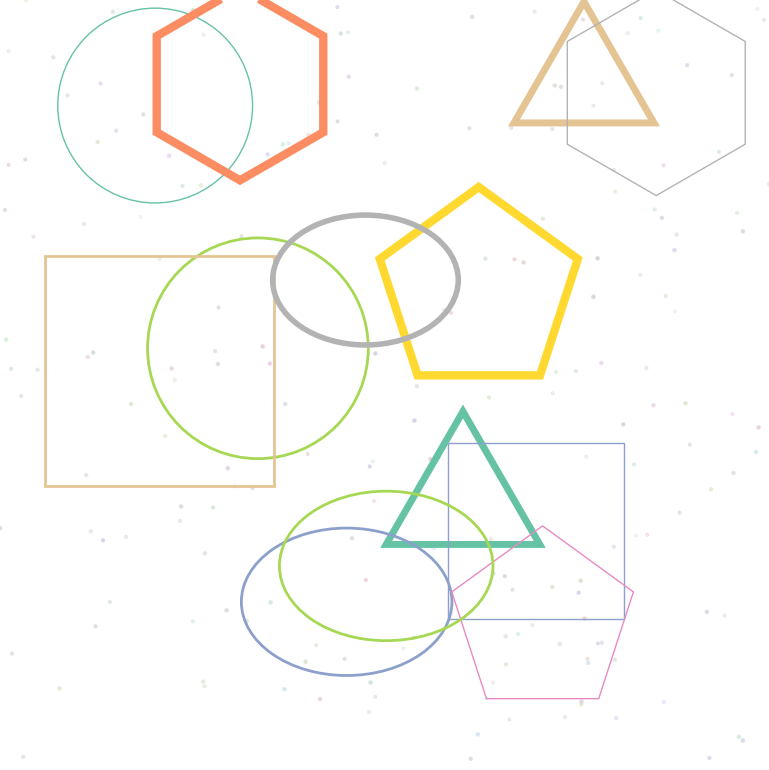[{"shape": "circle", "thickness": 0.5, "radius": 0.63, "center": [0.202, 0.863]}, {"shape": "triangle", "thickness": 2.5, "radius": 0.58, "center": [0.601, 0.351]}, {"shape": "hexagon", "thickness": 3, "radius": 0.62, "center": [0.312, 0.891]}, {"shape": "square", "thickness": 0.5, "radius": 0.57, "center": [0.696, 0.31]}, {"shape": "oval", "thickness": 1, "radius": 0.68, "center": [0.45, 0.218]}, {"shape": "pentagon", "thickness": 0.5, "radius": 0.62, "center": [0.705, 0.193]}, {"shape": "oval", "thickness": 1, "radius": 0.69, "center": [0.502, 0.265]}, {"shape": "circle", "thickness": 1, "radius": 0.72, "center": [0.335, 0.548]}, {"shape": "pentagon", "thickness": 3, "radius": 0.68, "center": [0.622, 0.622]}, {"shape": "triangle", "thickness": 2.5, "radius": 0.52, "center": [0.758, 0.893]}, {"shape": "square", "thickness": 1, "radius": 0.74, "center": [0.207, 0.518]}, {"shape": "oval", "thickness": 2, "radius": 0.6, "center": [0.475, 0.636]}, {"shape": "hexagon", "thickness": 0.5, "radius": 0.67, "center": [0.852, 0.879]}]